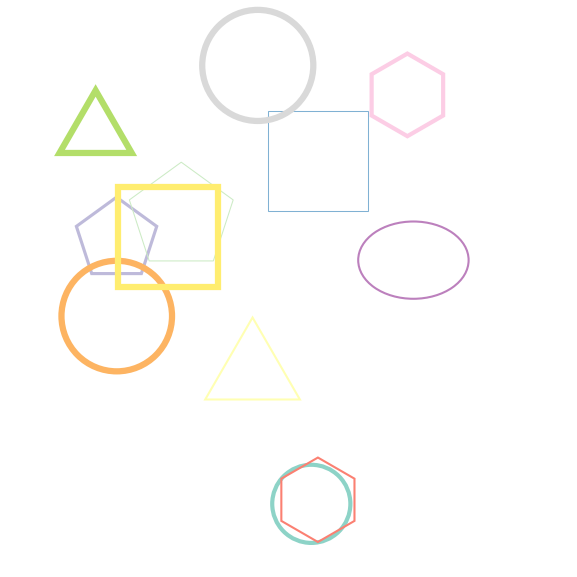[{"shape": "circle", "thickness": 2, "radius": 0.34, "center": [0.539, 0.127]}, {"shape": "triangle", "thickness": 1, "radius": 0.47, "center": [0.437, 0.355]}, {"shape": "pentagon", "thickness": 1.5, "radius": 0.37, "center": [0.202, 0.585]}, {"shape": "hexagon", "thickness": 1, "radius": 0.37, "center": [0.55, 0.134]}, {"shape": "square", "thickness": 0.5, "radius": 0.43, "center": [0.551, 0.721]}, {"shape": "circle", "thickness": 3, "radius": 0.48, "center": [0.202, 0.452]}, {"shape": "triangle", "thickness": 3, "radius": 0.36, "center": [0.166, 0.77]}, {"shape": "hexagon", "thickness": 2, "radius": 0.36, "center": [0.705, 0.835]}, {"shape": "circle", "thickness": 3, "radius": 0.48, "center": [0.446, 0.886]}, {"shape": "oval", "thickness": 1, "radius": 0.48, "center": [0.716, 0.549]}, {"shape": "pentagon", "thickness": 0.5, "radius": 0.47, "center": [0.314, 0.624]}, {"shape": "square", "thickness": 3, "radius": 0.43, "center": [0.291, 0.589]}]